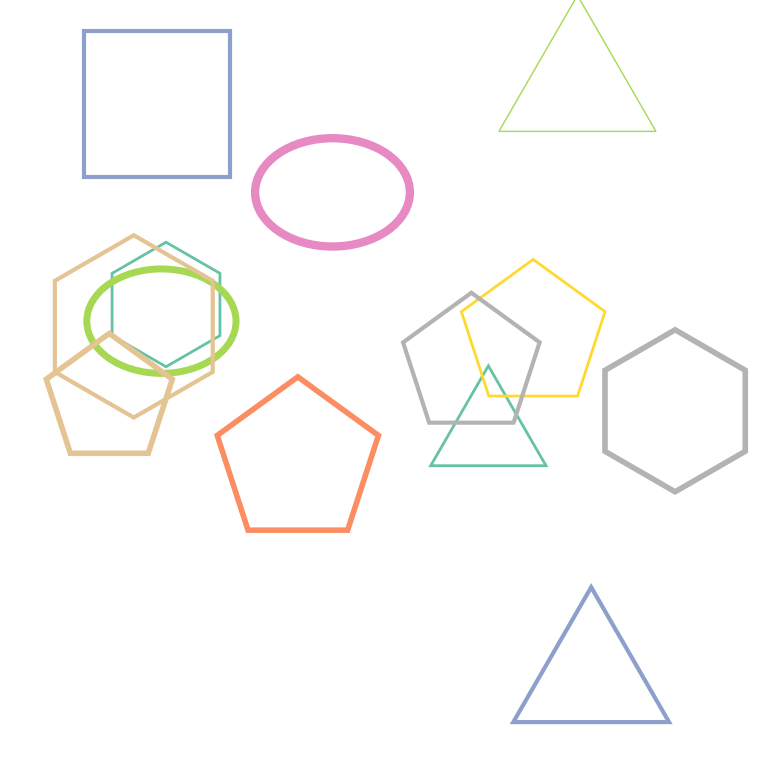[{"shape": "triangle", "thickness": 1, "radius": 0.43, "center": [0.634, 0.438]}, {"shape": "hexagon", "thickness": 1, "radius": 0.4, "center": [0.216, 0.605]}, {"shape": "pentagon", "thickness": 2, "radius": 0.55, "center": [0.387, 0.4]}, {"shape": "square", "thickness": 1.5, "radius": 0.47, "center": [0.204, 0.865]}, {"shape": "triangle", "thickness": 1.5, "radius": 0.58, "center": [0.768, 0.121]}, {"shape": "oval", "thickness": 3, "radius": 0.5, "center": [0.432, 0.75]}, {"shape": "triangle", "thickness": 0.5, "radius": 0.59, "center": [0.75, 0.888]}, {"shape": "oval", "thickness": 2.5, "radius": 0.48, "center": [0.21, 0.583]}, {"shape": "pentagon", "thickness": 1, "radius": 0.49, "center": [0.692, 0.565]}, {"shape": "pentagon", "thickness": 2, "radius": 0.43, "center": [0.142, 0.481]}, {"shape": "hexagon", "thickness": 1.5, "radius": 0.59, "center": [0.174, 0.576]}, {"shape": "hexagon", "thickness": 2, "radius": 0.53, "center": [0.877, 0.466]}, {"shape": "pentagon", "thickness": 1.5, "radius": 0.47, "center": [0.612, 0.527]}]